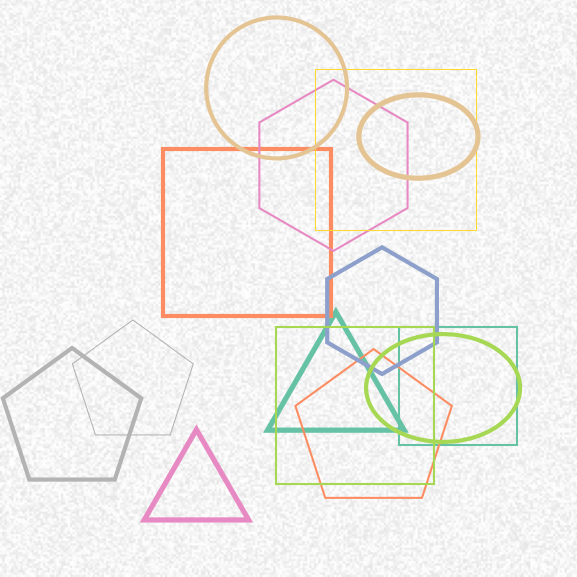[{"shape": "square", "thickness": 1, "radius": 0.51, "center": [0.793, 0.331]}, {"shape": "triangle", "thickness": 2.5, "radius": 0.68, "center": [0.582, 0.323]}, {"shape": "pentagon", "thickness": 1, "radius": 0.71, "center": [0.647, 0.252]}, {"shape": "square", "thickness": 2, "radius": 0.72, "center": [0.427, 0.597]}, {"shape": "hexagon", "thickness": 2, "radius": 0.55, "center": [0.662, 0.461]}, {"shape": "triangle", "thickness": 2.5, "radius": 0.52, "center": [0.34, 0.151]}, {"shape": "hexagon", "thickness": 1, "radius": 0.74, "center": [0.577, 0.713]}, {"shape": "oval", "thickness": 2, "radius": 0.67, "center": [0.767, 0.327]}, {"shape": "square", "thickness": 1, "radius": 0.68, "center": [0.615, 0.297]}, {"shape": "square", "thickness": 0.5, "radius": 0.7, "center": [0.685, 0.741]}, {"shape": "circle", "thickness": 2, "radius": 0.61, "center": [0.479, 0.847]}, {"shape": "oval", "thickness": 2.5, "radius": 0.52, "center": [0.725, 0.763]}, {"shape": "pentagon", "thickness": 0.5, "radius": 0.55, "center": [0.23, 0.335]}, {"shape": "pentagon", "thickness": 2, "radius": 0.63, "center": [0.125, 0.271]}]